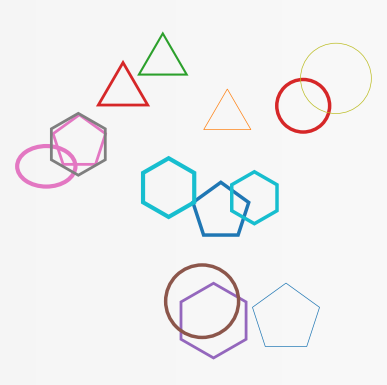[{"shape": "pentagon", "thickness": 2.5, "radius": 0.38, "center": [0.57, 0.451]}, {"shape": "pentagon", "thickness": 0.5, "radius": 0.46, "center": [0.738, 0.174]}, {"shape": "triangle", "thickness": 0.5, "radius": 0.35, "center": [0.587, 0.698]}, {"shape": "triangle", "thickness": 1.5, "radius": 0.36, "center": [0.42, 0.842]}, {"shape": "circle", "thickness": 2.5, "radius": 0.34, "center": [0.782, 0.725]}, {"shape": "triangle", "thickness": 2, "radius": 0.37, "center": [0.317, 0.764]}, {"shape": "hexagon", "thickness": 2, "radius": 0.48, "center": [0.551, 0.167]}, {"shape": "circle", "thickness": 2.5, "radius": 0.47, "center": [0.522, 0.218]}, {"shape": "pentagon", "thickness": 2, "radius": 0.36, "center": [0.205, 0.631]}, {"shape": "oval", "thickness": 3, "radius": 0.38, "center": [0.12, 0.568]}, {"shape": "hexagon", "thickness": 2, "radius": 0.4, "center": [0.202, 0.625]}, {"shape": "circle", "thickness": 0.5, "radius": 0.46, "center": [0.867, 0.796]}, {"shape": "hexagon", "thickness": 2.5, "radius": 0.34, "center": [0.656, 0.486]}, {"shape": "hexagon", "thickness": 3, "radius": 0.38, "center": [0.435, 0.513]}]